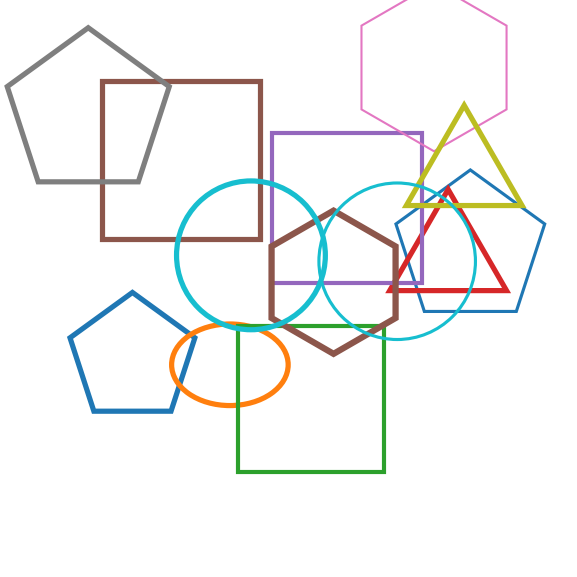[{"shape": "pentagon", "thickness": 1.5, "radius": 0.68, "center": [0.814, 0.569]}, {"shape": "pentagon", "thickness": 2.5, "radius": 0.57, "center": [0.229, 0.379]}, {"shape": "oval", "thickness": 2.5, "radius": 0.5, "center": [0.398, 0.367]}, {"shape": "square", "thickness": 2, "radius": 0.63, "center": [0.539, 0.308]}, {"shape": "triangle", "thickness": 2.5, "radius": 0.58, "center": [0.776, 0.554]}, {"shape": "square", "thickness": 2, "radius": 0.65, "center": [0.601, 0.64]}, {"shape": "hexagon", "thickness": 3, "radius": 0.62, "center": [0.578, 0.51]}, {"shape": "square", "thickness": 2.5, "radius": 0.68, "center": [0.313, 0.722]}, {"shape": "hexagon", "thickness": 1, "radius": 0.73, "center": [0.752, 0.882]}, {"shape": "pentagon", "thickness": 2.5, "radius": 0.74, "center": [0.153, 0.804]}, {"shape": "triangle", "thickness": 2.5, "radius": 0.58, "center": [0.804, 0.701]}, {"shape": "circle", "thickness": 2.5, "radius": 0.64, "center": [0.435, 0.557]}, {"shape": "circle", "thickness": 1.5, "radius": 0.68, "center": [0.688, 0.547]}]